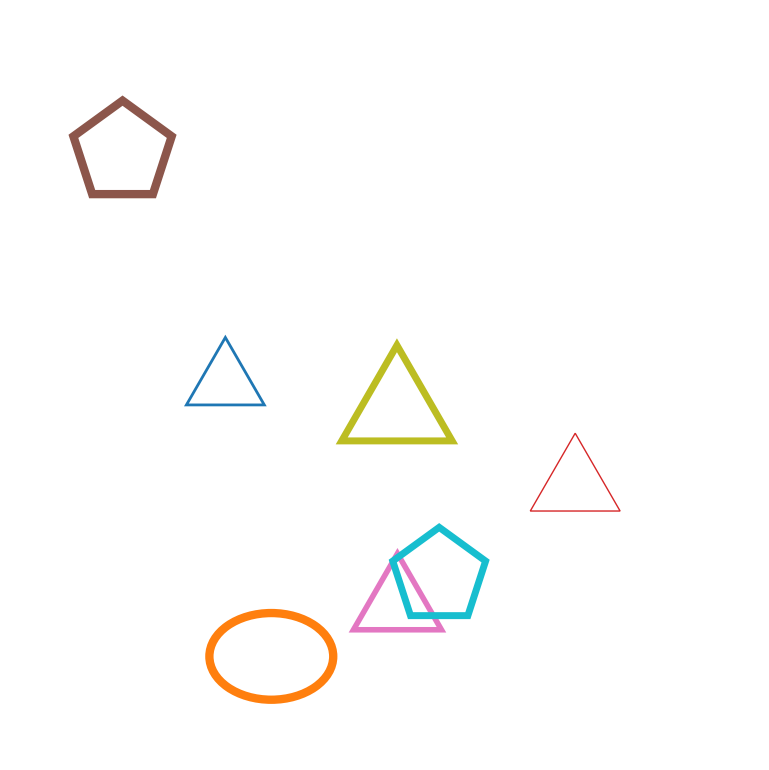[{"shape": "triangle", "thickness": 1, "radius": 0.29, "center": [0.293, 0.503]}, {"shape": "oval", "thickness": 3, "radius": 0.4, "center": [0.352, 0.148]}, {"shape": "triangle", "thickness": 0.5, "radius": 0.34, "center": [0.747, 0.37]}, {"shape": "pentagon", "thickness": 3, "radius": 0.34, "center": [0.159, 0.802]}, {"shape": "triangle", "thickness": 2, "radius": 0.33, "center": [0.516, 0.215]}, {"shape": "triangle", "thickness": 2.5, "radius": 0.41, "center": [0.515, 0.469]}, {"shape": "pentagon", "thickness": 2.5, "radius": 0.32, "center": [0.57, 0.252]}]